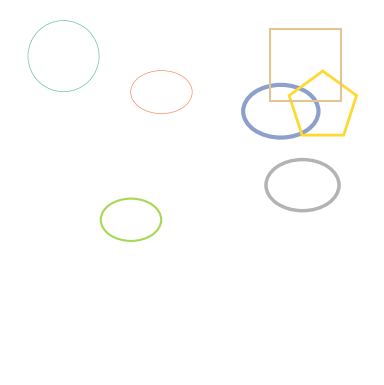[{"shape": "circle", "thickness": 0.5, "radius": 0.46, "center": [0.165, 0.854]}, {"shape": "oval", "thickness": 0.5, "radius": 0.4, "center": [0.419, 0.761]}, {"shape": "oval", "thickness": 3, "radius": 0.49, "center": [0.729, 0.711]}, {"shape": "oval", "thickness": 1.5, "radius": 0.39, "center": [0.34, 0.429]}, {"shape": "pentagon", "thickness": 2, "radius": 0.46, "center": [0.839, 0.723]}, {"shape": "square", "thickness": 1.5, "radius": 0.46, "center": [0.794, 0.831]}, {"shape": "oval", "thickness": 2.5, "radius": 0.47, "center": [0.786, 0.519]}]